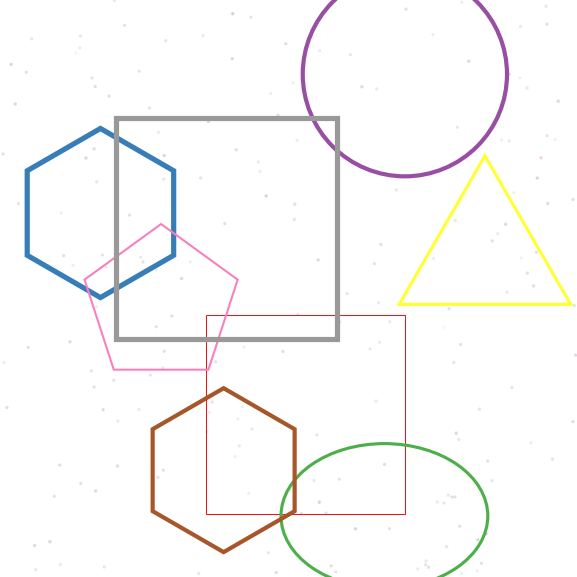[{"shape": "square", "thickness": 0.5, "radius": 0.86, "center": [0.529, 0.281]}, {"shape": "hexagon", "thickness": 2.5, "radius": 0.73, "center": [0.174, 0.63]}, {"shape": "oval", "thickness": 1.5, "radius": 0.9, "center": [0.666, 0.106]}, {"shape": "circle", "thickness": 2, "radius": 0.88, "center": [0.701, 0.871]}, {"shape": "triangle", "thickness": 1.5, "radius": 0.86, "center": [0.84, 0.558]}, {"shape": "hexagon", "thickness": 2, "radius": 0.71, "center": [0.387, 0.185]}, {"shape": "pentagon", "thickness": 1, "radius": 0.7, "center": [0.279, 0.472]}, {"shape": "square", "thickness": 2.5, "radius": 0.95, "center": [0.392, 0.603]}]